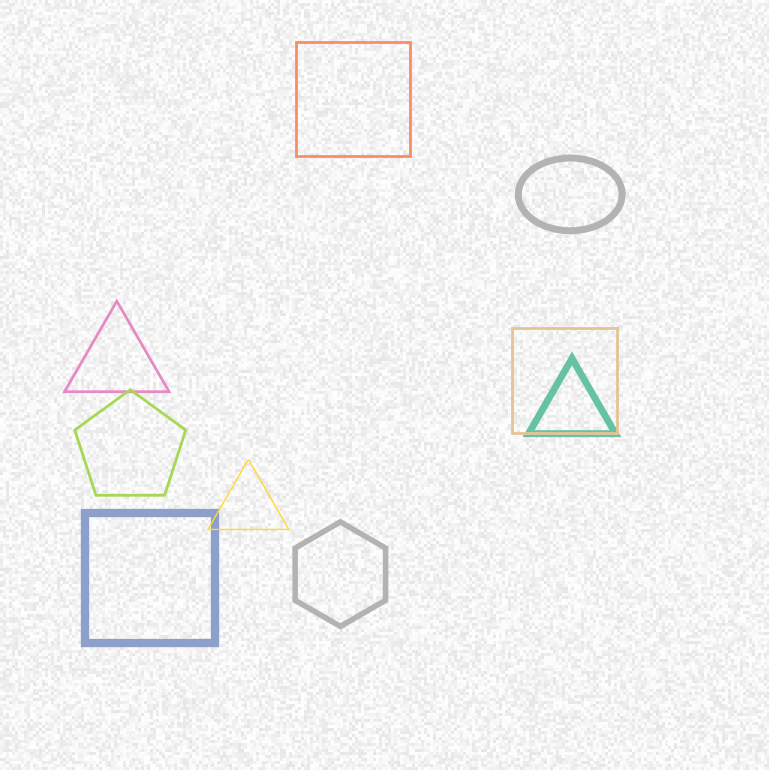[{"shape": "triangle", "thickness": 2.5, "radius": 0.33, "center": [0.743, 0.469]}, {"shape": "square", "thickness": 1, "radius": 0.37, "center": [0.459, 0.871]}, {"shape": "square", "thickness": 3, "radius": 0.42, "center": [0.195, 0.249]}, {"shape": "triangle", "thickness": 1, "radius": 0.39, "center": [0.152, 0.53]}, {"shape": "pentagon", "thickness": 1, "radius": 0.38, "center": [0.169, 0.418]}, {"shape": "triangle", "thickness": 0.5, "radius": 0.3, "center": [0.323, 0.343]}, {"shape": "square", "thickness": 1, "radius": 0.34, "center": [0.734, 0.506]}, {"shape": "oval", "thickness": 2.5, "radius": 0.34, "center": [0.741, 0.748]}, {"shape": "hexagon", "thickness": 2, "radius": 0.34, "center": [0.442, 0.254]}]